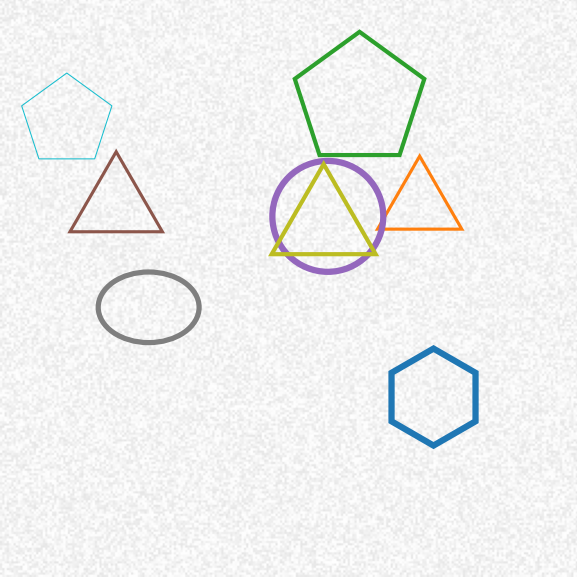[{"shape": "hexagon", "thickness": 3, "radius": 0.42, "center": [0.751, 0.312]}, {"shape": "triangle", "thickness": 1.5, "radius": 0.42, "center": [0.727, 0.644]}, {"shape": "pentagon", "thickness": 2, "radius": 0.59, "center": [0.623, 0.826]}, {"shape": "circle", "thickness": 3, "radius": 0.48, "center": [0.568, 0.624]}, {"shape": "triangle", "thickness": 1.5, "radius": 0.46, "center": [0.201, 0.644]}, {"shape": "oval", "thickness": 2.5, "radius": 0.44, "center": [0.257, 0.467]}, {"shape": "triangle", "thickness": 2, "radius": 0.52, "center": [0.56, 0.611]}, {"shape": "pentagon", "thickness": 0.5, "radius": 0.41, "center": [0.116, 0.79]}]